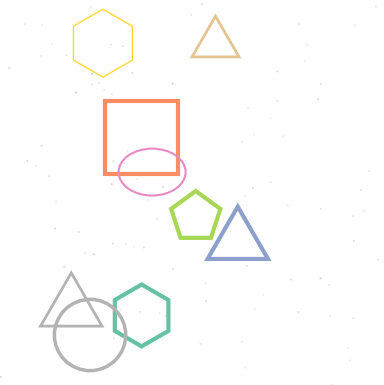[{"shape": "hexagon", "thickness": 3, "radius": 0.4, "center": [0.368, 0.181]}, {"shape": "square", "thickness": 3, "radius": 0.47, "center": [0.367, 0.642]}, {"shape": "triangle", "thickness": 3, "radius": 0.45, "center": [0.618, 0.373]}, {"shape": "oval", "thickness": 1.5, "radius": 0.44, "center": [0.395, 0.553]}, {"shape": "pentagon", "thickness": 3, "radius": 0.34, "center": [0.508, 0.437]}, {"shape": "hexagon", "thickness": 1, "radius": 0.44, "center": [0.267, 0.888]}, {"shape": "triangle", "thickness": 2, "radius": 0.35, "center": [0.56, 0.887]}, {"shape": "circle", "thickness": 2.5, "radius": 0.46, "center": [0.234, 0.13]}, {"shape": "triangle", "thickness": 2, "radius": 0.46, "center": [0.185, 0.199]}]